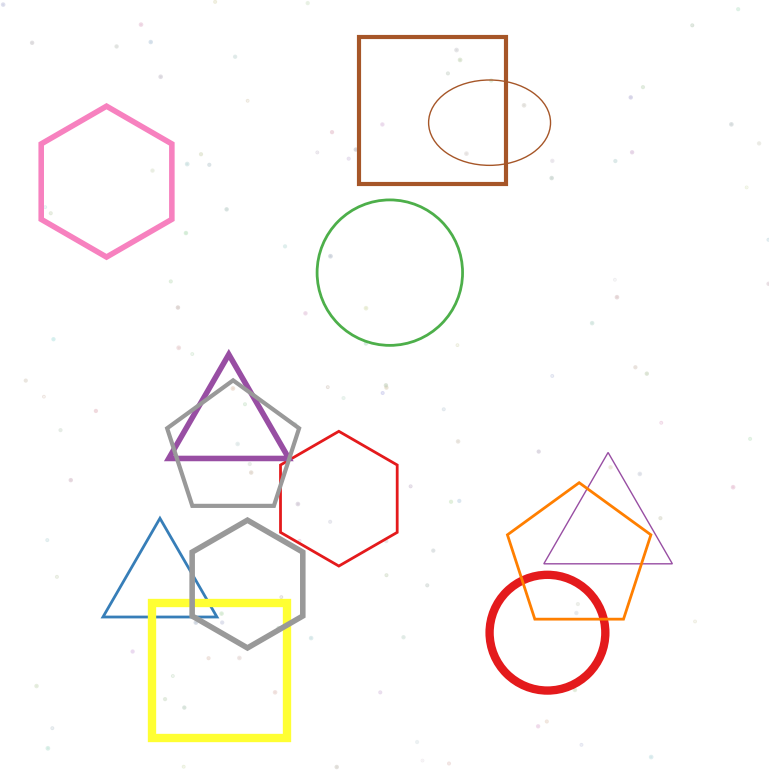[{"shape": "circle", "thickness": 3, "radius": 0.38, "center": [0.711, 0.178]}, {"shape": "hexagon", "thickness": 1, "radius": 0.44, "center": [0.44, 0.352]}, {"shape": "triangle", "thickness": 1, "radius": 0.43, "center": [0.208, 0.241]}, {"shape": "circle", "thickness": 1, "radius": 0.47, "center": [0.506, 0.646]}, {"shape": "triangle", "thickness": 0.5, "radius": 0.48, "center": [0.79, 0.316]}, {"shape": "triangle", "thickness": 2, "radius": 0.45, "center": [0.297, 0.45]}, {"shape": "pentagon", "thickness": 1, "radius": 0.49, "center": [0.752, 0.275]}, {"shape": "square", "thickness": 3, "radius": 0.44, "center": [0.285, 0.129]}, {"shape": "square", "thickness": 1.5, "radius": 0.48, "center": [0.562, 0.856]}, {"shape": "oval", "thickness": 0.5, "radius": 0.4, "center": [0.636, 0.841]}, {"shape": "hexagon", "thickness": 2, "radius": 0.49, "center": [0.138, 0.764]}, {"shape": "pentagon", "thickness": 1.5, "radius": 0.45, "center": [0.303, 0.416]}, {"shape": "hexagon", "thickness": 2, "radius": 0.41, "center": [0.321, 0.241]}]